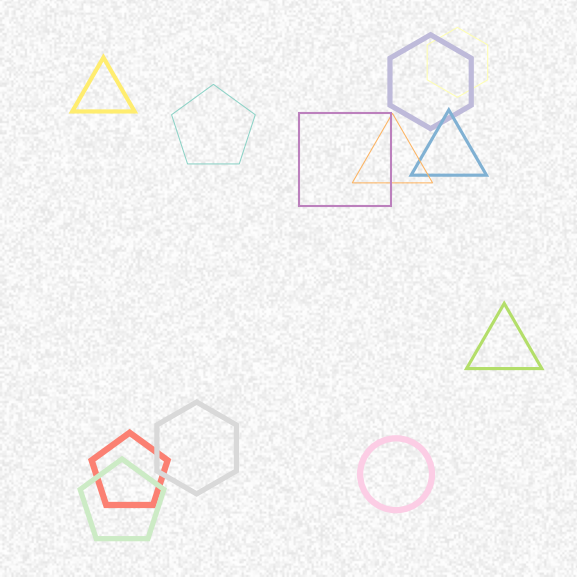[{"shape": "pentagon", "thickness": 0.5, "radius": 0.38, "center": [0.37, 0.777]}, {"shape": "hexagon", "thickness": 0.5, "radius": 0.3, "center": [0.792, 0.891]}, {"shape": "hexagon", "thickness": 2.5, "radius": 0.41, "center": [0.746, 0.858]}, {"shape": "pentagon", "thickness": 3, "radius": 0.35, "center": [0.224, 0.181]}, {"shape": "triangle", "thickness": 1.5, "radius": 0.38, "center": [0.777, 0.733]}, {"shape": "triangle", "thickness": 0.5, "radius": 0.4, "center": [0.68, 0.723]}, {"shape": "triangle", "thickness": 1.5, "radius": 0.38, "center": [0.873, 0.399]}, {"shape": "circle", "thickness": 3, "radius": 0.31, "center": [0.686, 0.178]}, {"shape": "hexagon", "thickness": 2.5, "radius": 0.4, "center": [0.341, 0.223]}, {"shape": "square", "thickness": 1, "radius": 0.4, "center": [0.597, 0.723]}, {"shape": "pentagon", "thickness": 2.5, "radius": 0.38, "center": [0.211, 0.128]}, {"shape": "triangle", "thickness": 2, "radius": 0.31, "center": [0.179, 0.837]}]